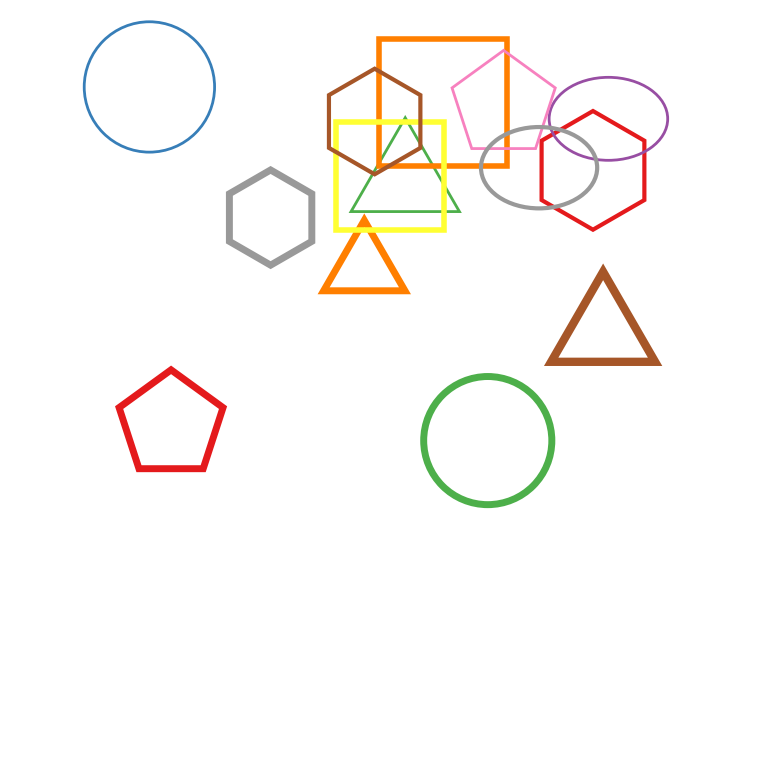[{"shape": "hexagon", "thickness": 1.5, "radius": 0.39, "center": [0.77, 0.779]}, {"shape": "pentagon", "thickness": 2.5, "radius": 0.35, "center": [0.222, 0.449]}, {"shape": "circle", "thickness": 1, "radius": 0.42, "center": [0.194, 0.887]}, {"shape": "circle", "thickness": 2.5, "radius": 0.42, "center": [0.633, 0.428]}, {"shape": "triangle", "thickness": 1, "radius": 0.41, "center": [0.526, 0.766]}, {"shape": "oval", "thickness": 1, "radius": 0.38, "center": [0.79, 0.846]}, {"shape": "triangle", "thickness": 2.5, "radius": 0.3, "center": [0.473, 0.653]}, {"shape": "square", "thickness": 2, "radius": 0.41, "center": [0.575, 0.867]}, {"shape": "square", "thickness": 2, "radius": 0.35, "center": [0.506, 0.772]}, {"shape": "triangle", "thickness": 3, "radius": 0.39, "center": [0.783, 0.569]}, {"shape": "hexagon", "thickness": 1.5, "radius": 0.34, "center": [0.487, 0.842]}, {"shape": "pentagon", "thickness": 1, "radius": 0.35, "center": [0.654, 0.864]}, {"shape": "oval", "thickness": 1.5, "radius": 0.38, "center": [0.7, 0.782]}, {"shape": "hexagon", "thickness": 2.5, "radius": 0.31, "center": [0.351, 0.717]}]